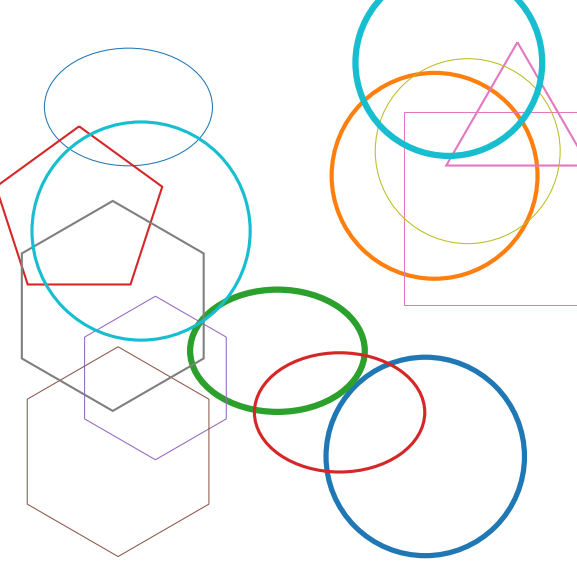[{"shape": "oval", "thickness": 0.5, "radius": 0.73, "center": [0.222, 0.814]}, {"shape": "circle", "thickness": 2.5, "radius": 0.86, "center": [0.736, 0.209]}, {"shape": "circle", "thickness": 2, "radius": 0.89, "center": [0.753, 0.695]}, {"shape": "oval", "thickness": 3, "radius": 0.76, "center": [0.48, 0.392]}, {"shape": "oval", "thickness": 1.5, "radius": 0.74, "center": [0.588, 0.285]}, {"shape": "pentagon", "thickness": 1, "radius": 0.76, "center": [0.137, 0.629]}, {"shape": "hexagon", "thickness": 0.5, "radius": 0.71, "center": [0.269, 0.345]}, {"shape": "hexagon", "thickness": 0.5, "radius": 0.91, "center": [0.204, 0.217]}, {"shape": "square", "thickness": 0.5, "radius": 0.83, "center": [0.867, 0.638]}, {"shape": "triangle", "thickness": 1, "radius": 0.71, "center": [0.896, 0.784]}, {"shape": "hexagon", "thickness": 1, "radius": 0.91, "center": [0.195, 0.469]}, {"shape": "circle", "thickness": 0.5, "radius": 0.8, "center": [0.81, 0.737]}, {"shape": "circle", "thickness": 1.5, "radius": 0.94, "center": [0.244, 0.599]}, {"shape": "circle", "thickness": 3, "radius": 0.81, "center": [0.777, 0.891]}]